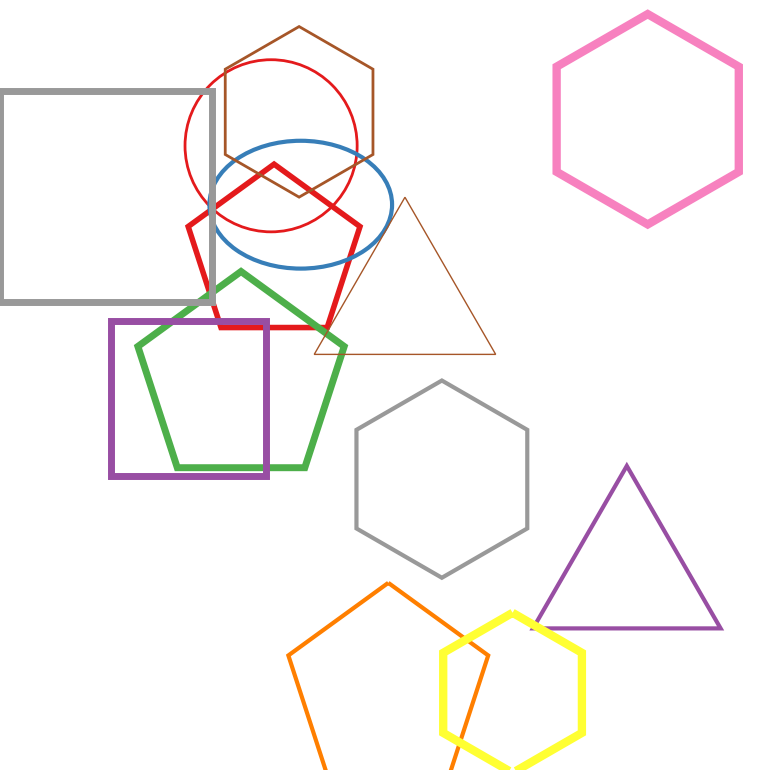[{"shape": "pentagon", "thickness": 2, "radius": 0.59, "center": [0.356, 0.67]}, {"shape": "circle", "thickness": 1, "radius": 0.56, "center": [0.352, 0.811]}, {"shape": "oval", "thickness": 1.5, "radius": 0.59, "center": [0.391, 0.734]}, {"shape": "pentagon", "thickness": 2.5, "radius": 0.7, "center": [0.313, 0.507]}, {"shape": "triangle", "thickness": 1.5, "radius": 0.7, "center": [0.814, 0.254]}, {"shape": "square", "thickness": 2.5, "radius": 0.5, "center": [0.245, 0.483]}, {"shape": "pentagon", "thickness": 1.5, "radius": 0.68, "center": [0.504, 0.107]}, {"shape": "hexagon", "thickness": 3, "radius": 0.52, "center": [0.666, 0.1]}, {"shape": "triangle", "thickness": 0.5, "radius": 0.68, "center": [0.526, 0.608]}, {"shape": "hexagon", "thickness": 1, "radius": 0.55, "center": [0.388, 0.855]}, {"shape": "hexagon", "thickness": 3, "radius": 0.68, "center": [0.841, 0.845]}, {"shape": "hexagon", "thickness": 1.5, "radius": 0.64, "center": [0.574, 0.378]}, {"shape": "square", "thickness": 2.5, "radius": 0.69, "center": [0.137, 0.745]}]